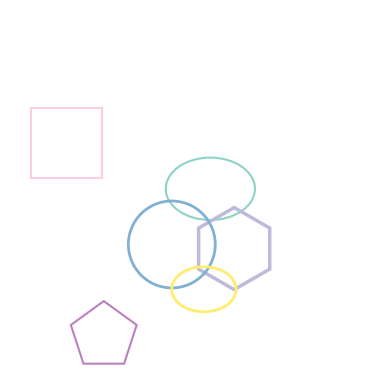[{"shape": "oval", "thickness": 1.5, "radius": 0.58, "center": [0.546, 0.51]}, {"shape": "hexagon", "thickness": 2.5, "radius": 0.53, "center": [0.608, 0.354]}, {"shape": "circle", "thickness": 2, "radius": 0.56, "center": [0.446, 0.365]}, {"shape": "square", "thickness": 1.5, "radius": 0.46, "center": [0.173, 0.629]}, {"shape": "pentagon", "thickness": 1.5, "radius": 0.45, "center": [0.27, 0.128]}, {"shape": "oval", "thickness": 2, "radius": 0.42, "center": [0.53, 0.249]}]